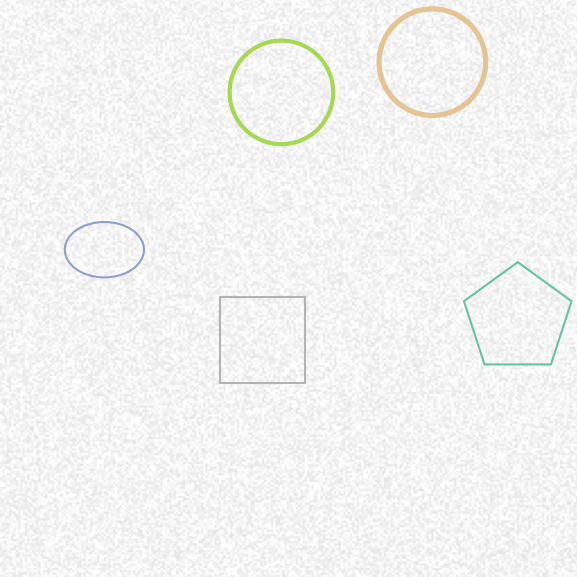[{"shape": "pentagon", "thickness": 1, "radius": 0.49, "center": [0.897, 0.447]}, {"shape": "oval", "thickness": 1, "radius": 0.34, "center": [0.181, 0.567]}, {"shape": "circle", "thickness": 2, "radius": 0.45, "center": [0.487, 0.839]}, {"shape": "circle", "thickness": 2.5, "radius": 0.46, "center": [0.749, 0.891]}, {"shape": "square", "thickness": 1, "radius": 0.37, "center": [0.454, 0.41]}]